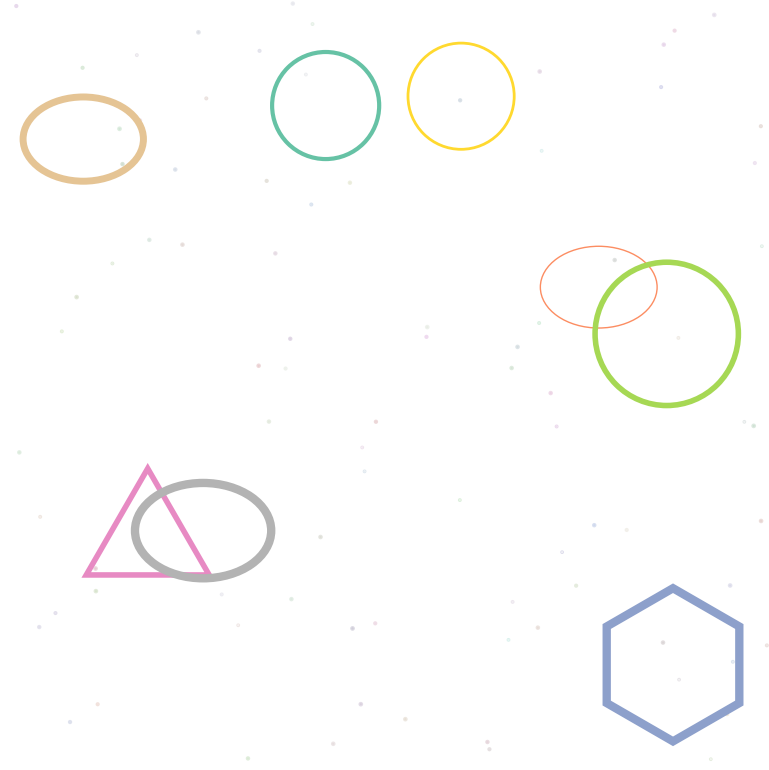[{"shape": "circle", "thickness": 1.5, "radius": 0.35, "center": [0.423, 0.863]}, {"shape": "oval", "thickness": 0.5, "radius": 0.38, "center": [0.778, 0.627]}, {"shape": "hexagon", "thickness": 3, "radius": 0.5, "center": [0.874, 0.137]}, {"shape": "triangle", "thickness": 2, "radius": 0.46, "center": [0.192, 0.299]}, {"shape": "circle", "thickness": 2, "radius": 0.47, "center": [0.866, 0.566]}, {"shape": "circle", "thickness": 1, "radius": 0.34, "center": [0.599, 0.875]}, {"shape": "oval", "thickness": 2.5, "radius": 0.39, "center": [0.108, 0.819]}, {"shape": "oval", "thickness": 3, "radius": 0.44, "center": [0.264, 0.311]}]